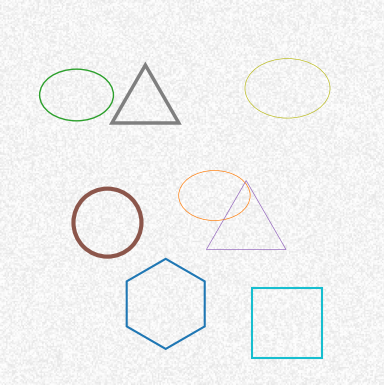[{"shape": "hexagon", "thickness": 1.5, "radius": 0.59, "center": [0.43, 0.211]}, {"shape": "oval", "thickness": 0.5, "radius": 0.46, "center": [0.557, 0.492]}, {"shape": "oval", "thickness": 1, "radius": 0.48, "center": [0.199, 0.753]}, {"shape": "triangle", "thickness": 0.5, "radius": 0.6, "center": [0.639, 0.412]}, {"shape": "circle", "thickness": 3, "radius": 0.44, "center": [0.279, 0.422]}, {"shape": "triangle", "thickness": 2.5, "radius": 0.5, "center": [0.378, 0.731]}, {"shape": "oval", "thickness": 0.5, "radius": 0.55, "center": [0.747, 0.771]}, {"shape": "square", "thickness": 1.5, "radius": 0.45, "center": [0.745, 0.162]}]